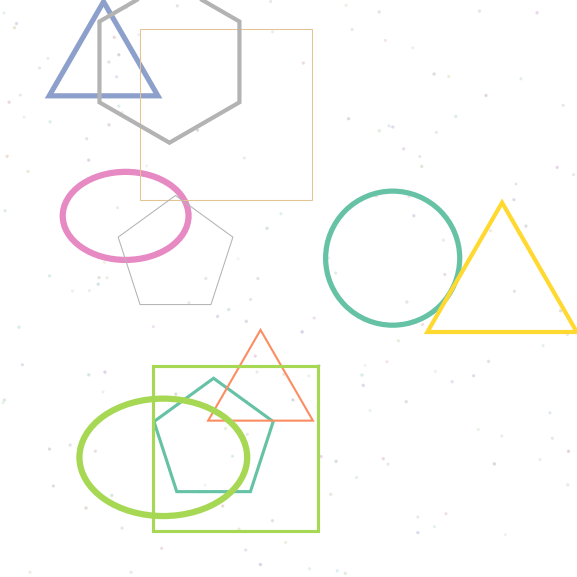[{"shape": "pentagon", "thickness": 1.5, "radius": 0.54, "center": [0.37, 0.236]}, {"shape": "circle", "thickness": 2.5, "radius": 0.58, "center": [0.68, 0.552]}, {"shape": "triangle", "thickness": 1, "radius": 0.52, "center": [0.451, 0.323]}, {"shape": "triangle", "thickness": 2.5, "radius": 0.54, "center": [0.179, 0.888]}, {"shape": "oval", "thickness": 3, "radius": 0.54, "center": [0.218, 0.625]}, {"shape": "square", "thickness": 1.5, "radius": 0.71, "center": [0.408, 0.222]}, {"shape": "oval", "thickness": 3, "radius": 0.73, "center": [0.283, 0.207]}, {"shape": "triangle", "thickness": 2, "radius": 0.75, "center": [0.869, 0.499]}, {"shape": "square", "thickness": 0.5, "radius": 0.74, "center": [0.391, 0.801]}, {"shape": "pentagon", "thickness": 0.5, "radius": 0.52, "center": [0.304, 0.556]}, {"shape": "hexagon", "thickness": 2, "radius": 0.7, "center": [0.293, 0.892]}]